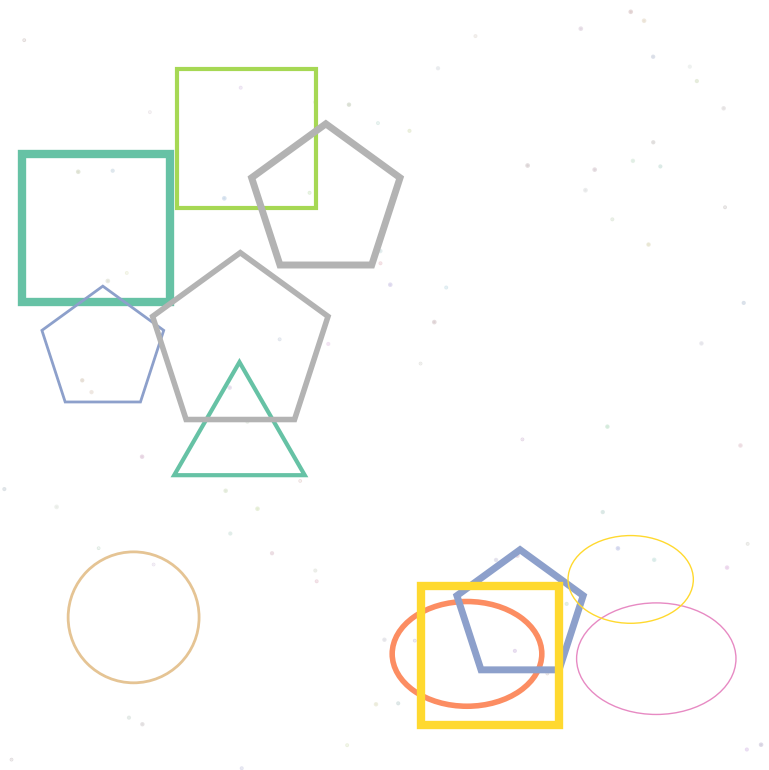[{"shape": "triangle", "thickness": 1.5, "radius": 0.49, "center": [0.311, 0.432]}, {"shape": "square", "thickness": 3, "radius": 0.48, "center": [0.124, 0.704]}, {"shape": "oval", "thickness": 2, "radius": 0.49, "center": [0.606, 0.151]}, {"shape": "pentagon", "thickness": 1, "radius": 0.42, "center": [0.134, 0.545]}, {"shape": "pentagon", "thickness": 2.5, "radius": 0.43, "center": [0.675, 0.2]}, {"shape": "oval", "thickness": 0.5, "radius": 0.52, "center": [0.852, 0.145]}, {"shape": "square", "thickness": 1.5, "radius": 0.45, "center": [0.32, 0.82]}, {"shape": "square", "thickness": 3, "radius": 0.45, "center": [0.637, 0.149]}, {"shape": "oval", "thickness": 0.5, "radius": 0.41, "center": [0.819, 0.247]}, {"shape": "circle", "thickness": 1, "radius": 0.43, "center": [0.174, 0.198]}, {"shape": "pentagon", "thickness": 2.5, "radius": 0.51, "center": [0.423, 0.738]}, {"shape": "pentagon", "thickness": 2, "radius": 0.6, "center": [0.312, 0.552]}]